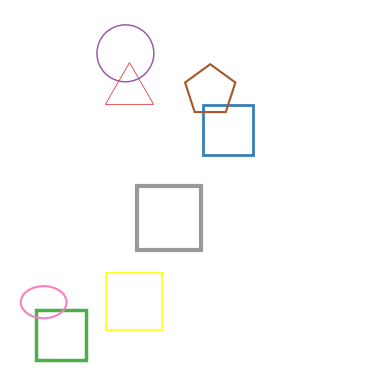[{"shape": "triangle", "thickness": 0.5, "radius": 0.36, "center": [0.336, 0.765]}, {"shape": "square", "thickness": 2, "radius": 0.32, "center": [0.593, 0.662]}, {"shape": "square", "thickness": 2.5, "radius": 0.32, "center": [0.157, 0.13]}, {"shape": "circle", "thickness": 1, "radius": 0.37, "center": [0.326, 0.862]}, {"shape": "square", "thickness": 1.5, "radius": 0.37, "center": [0.348, 0.217]}, {"shape": "pentagon", "thickness": 1.5, "radius": 0.34, "center": [0.546, 0.764]}, {"shape": "oval", "thickness": 1.5, "radius": 0.3, "center": [0.113, 0.215]}, {"shape": "square", "thickness": 3, "radius": 0.42, "center": [0.438, 0.435]}]